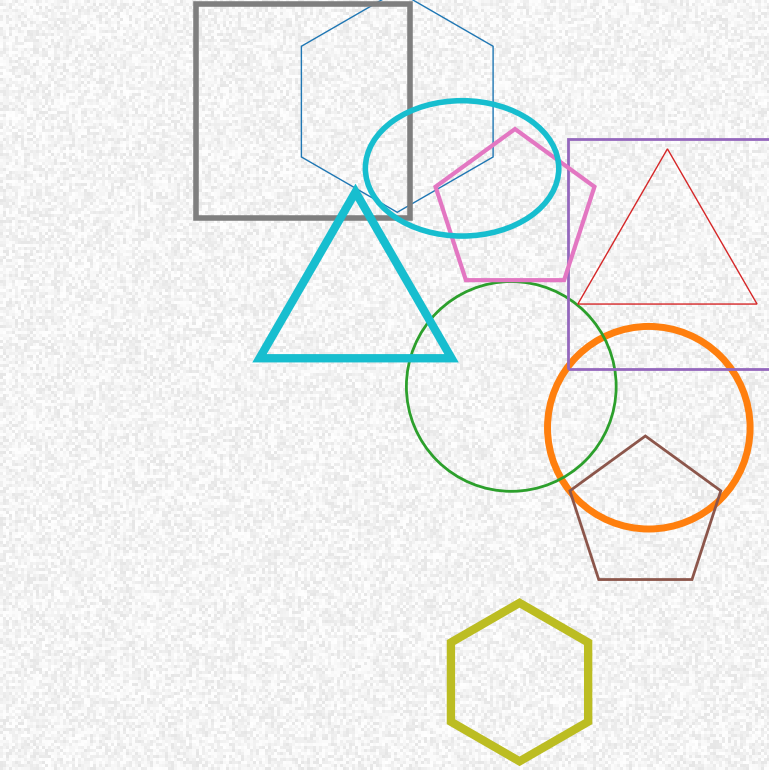[{"shape": "hexagon", "thickness": 0.5, "radius": 0.72, "center": [0.516, 0.868]}, {"shape": "circle", "thickness": 2.5, "radius": 0.66, "center": [0.843, 0.445]}, {"shape": "circle", "thickness": 1, "radius": 0.68, "center": [0.664, 0.498]}, {"shape": "triangle", "thickness": 0.5, "radius": 0.67, "center": [0.867, 0.672]}, {"shape": "square", "thickness": 1, "radius": 0.75, "center": [0.887, 0.671]}, {"shape": "pentagon", "thickness": 1, "radius": 0.52, "center": [0.838, 0.331]}, {"shape": "pentagon", "thickness": 1.5, "radius": 0.54, "center": [0.669, 0.724]}, {"shape": "square", "thickness": 2, "radius": 0.7, "center": [0.394, 0.856]}, {"shape": "hexagon", "thickness": 3, "radius": 0.51, "center": [0.675, 0.114]}, {"shape": "oval", "thickness": 2, "radius": 0.63, "center": [0.6, 0.781]}, {"shape": "triangle", "thickness": 3, "radius": 0.72, "center": [0.462, 0.607]}]